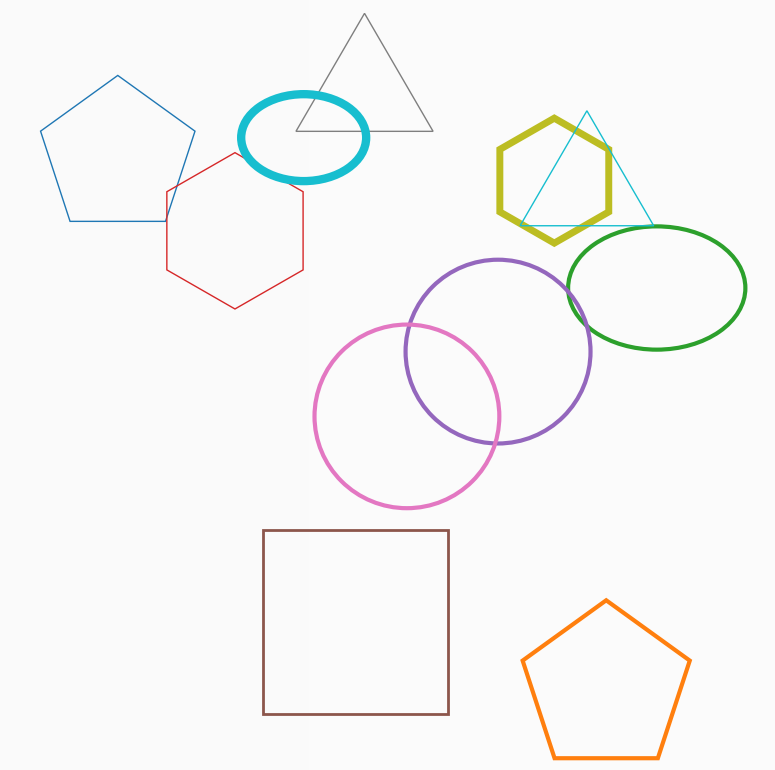[{"shape": "pentagon", "thickness": 0.5, "radius": 0.52, "center": [0.152, 0.797]}, {"shape": "pentagon", "thickness": 1.5, "radius": 0.57, "center": [0.782, 0.107]}, {"shape": "oval", "thickness": 1.5, "radius": 0.57, "center": [0.847, 0.626]}, {"shape": "hexagon", "thickness": 0.5, "radius": 0.51, "center": [0.303, 0.7]}, {"shape": "circle", "thickness": 1.5, "radius": 0.6, "center": [0.643, 0.543]}, {"shape": "square", "thickness": 1, "radius": 0.6, "center": [0.458, 0.193]}, {"shape": "circle", "thickness": 1.5, "radius": 0.6, "center": [0.525, 0.459]}, {"shape": "triangle", "thickness": 0.5, "radius": 0.51, "center": [0.47, 0.881]}, {"shape": "hexagon", "thickness": 2.5, "radius": 0.41, "center": [0.715, 0.765]}, {"shape": "triangle", "thickness": 0.5, "radius": 0.5, "center": [0.757, 0.757]}, {"shape": "oval", "thickness": 3, "radius": 0.4, "center": [0.392, 0.821]}]